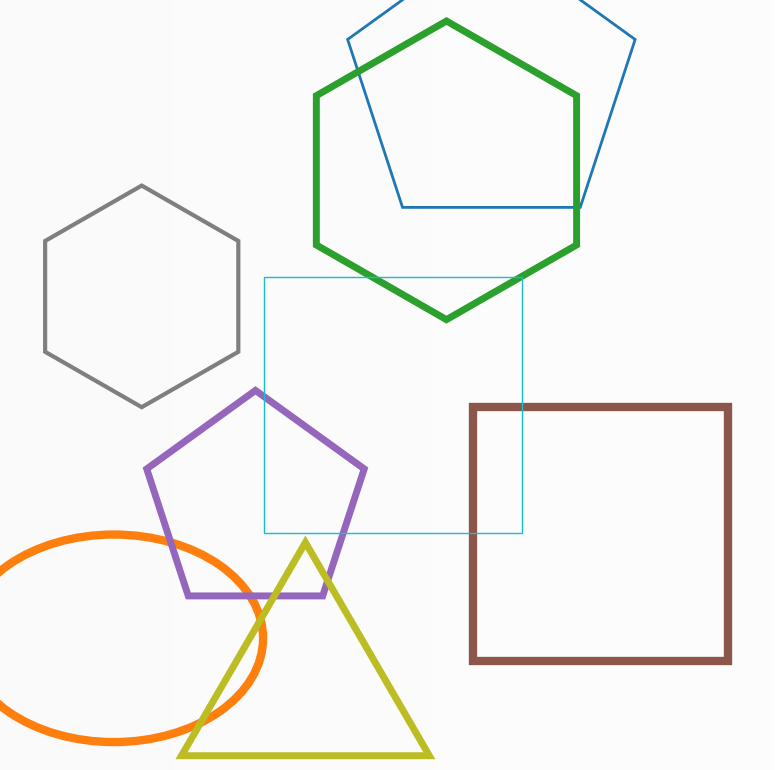[{"shape": "pentagon", "thickness": 1, "radius": 0.98, "center": [0.634, 0.888]}, {"shape": "oval", "thickness": 3, "radius": 0.96, "center": [0.147, 0.171]}, {"shape": "hexagon", "thickness": 2.5, "radius": 0.97, "center": [0.576, 0.779]}, {"shape": "pentagon", "thickness": 2.5, "radius": 0.74, "center": [0.33, 0.345]}, {"shape": "square", "thickness": 3, "radius": 0.82, "center": [0.775, 0.307]}, {"shape": "hexagon", "thickness": 1.5, "radius": 0.72, "center": [0.183, 0.615]}, {"shape": "triangle", "thickness": 2.5, "radius": 0.92, "center": [0.394, 0.111]}, {"shape": "square", "thickness": 0.5, "radius": 0.83, "center": [0.507, 0.474]}]